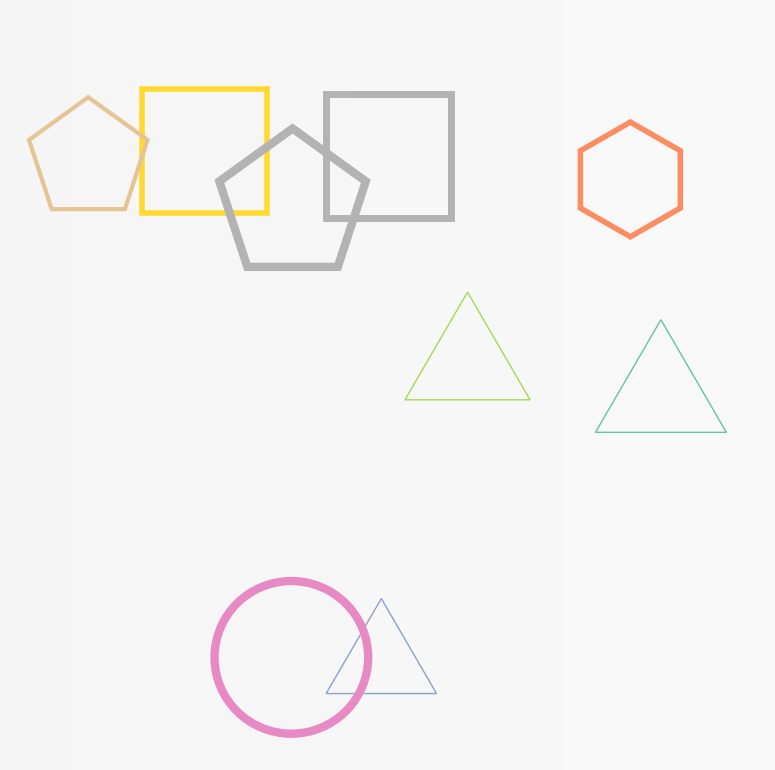[{"shape": "triangle", "thickness": 0.5, "radius": 0.49, "center": [0.853, 0.487]}, {"shape": "hexagon", "thickness": 2, "radius": 0.37, "center": [0.813, 0.767]}, {"shape": "triangle", "thickness": 0.5, "radius": 0.41, "center": [0.492, 0.14]}, {"shape": "circle", "thickness": 3, "radius": 0.5, "center": [0.376, 0.146]}, {"shape": "triangle", "thickness": 0.5, "radius": 0.47, "center": [0.603, 0.527]}, {"shape": "square", "thickness": 2, "radius": 0.4, "center": [0.264, 0.804]}, {"shape": "pentagon", "thickness": 1.5, "radius": 0.4, "center": [0.114, 0.793]}, {"shape": "square", "thickness": 2.5, "radius": 0.4, "center": [0.501, 0.797]}, {"shape": "pentagon", "thickness": 3, "radius": 0.5, "center": [0.377, 0.734]}]